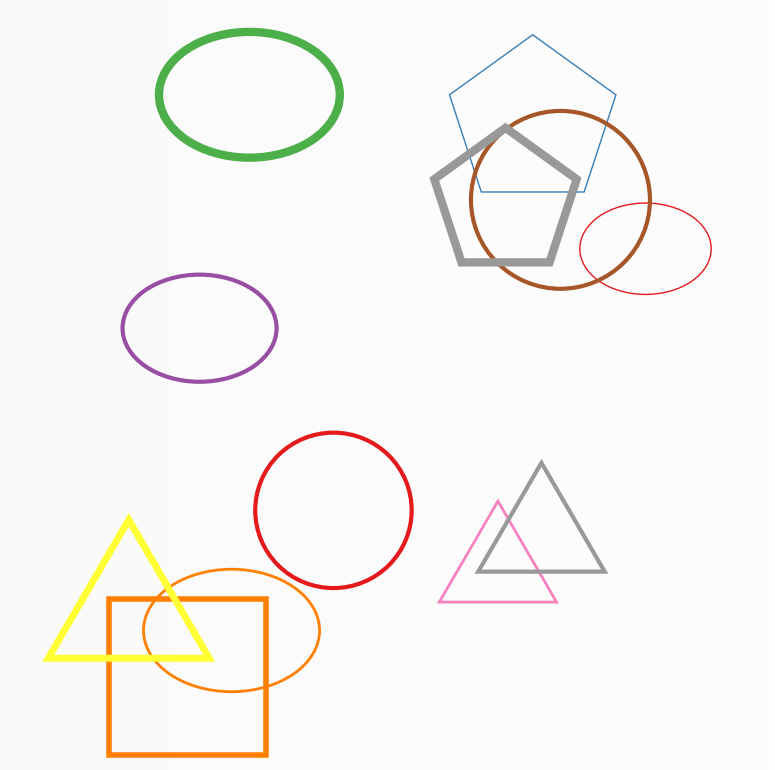[{"shape": "circle", "thickness": 1.5, "radius": 0.5, "center": [0.43, 0.337]}, {"shape": "oval", "thickness": 0.5, "radius": 0.42, "center": [0.833, 0.677]}, {"shape": "pentagon", "thickness": 0.5, "radius": 0.56, "center": [0.687, 0.842]}, {"shape": "oval", "thickness": 3, "radius": 0.58, "center": [0.322, 0.877]}, {"shape": "oval", "thickness": 1.5, "radius": 0.5, "center": [0.258, 0.574]}, {"shape": "square", "thickness": 2, "radius": 0.51, "center": [0.242, 0.121]}, {"shape": "oval", "thickness": 1, "radius": 0.57, "center": [0.299, 0.181]}, {"shape": "triangle", "thickness": 2.5, "radius": 0.6, "center": [0.166, 0.205]}, {"shape": "circle", "thickness": 1.5, "radius": 0.58, "center": [0.723, 0.74]}, {"shape": "triangle", "thickness": 1, "radius": 0.44, "center": [0.642, 0.262]}, {"shape": "triangle", "thickness": 1.5, "radius": 0.47, "center": [0.699, 0.305]}, {"shape": "pentagon", "thickness": 3, "radius": 0.48, "center": [0.652, 0.737]}]